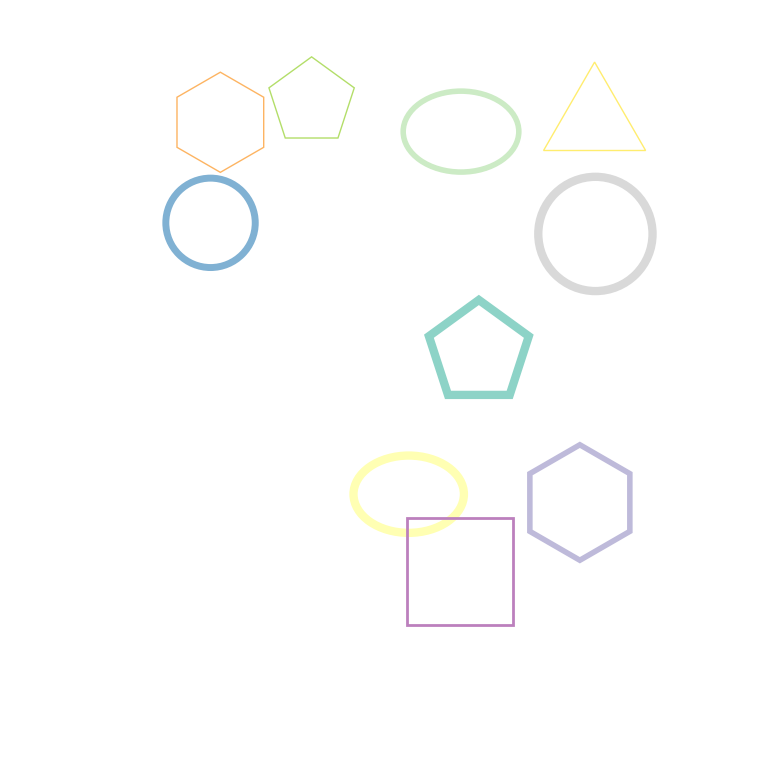[{"shape": "pentagon", "thickness": 3, "radius": 0.34, "center": [0.622, 0.542]}, {"shape": "oval", "thickness": 3, "radius": 0.36, "center": [0.531, 0.358]}, {"shape": "hexagon", "thickness": 2, "radius": 0.37, "center": [0.753, 0.347]}, {"shape": "circle", "thickness": 2.5, "radius": 0.29, "center": [0.273, 0.711]}, {"shape": "hexagon", "thickness": 0.5, "radius": 0.33, "center": [0.286, 0.841]}, {"shape": "pentagon", "thickness": 0.5, "radius": 0.29, "center": [0.405, 0.868]}, {"shape": "circle", "thickness": 3, "radius": 0.37, "center": [0.773, 0.696]}, {"shape": "square", "thickness": 1, "radius": 0.35, "center": [0.597, 0.258]}, {"shape": "oval", "thickness": 2, "radius": 0.38, "center": [0.599, 0.829]}, {"shape": "triangle", "thickness": 0.5, "radius": 0.38, "center": [0.772, 0.843]}]